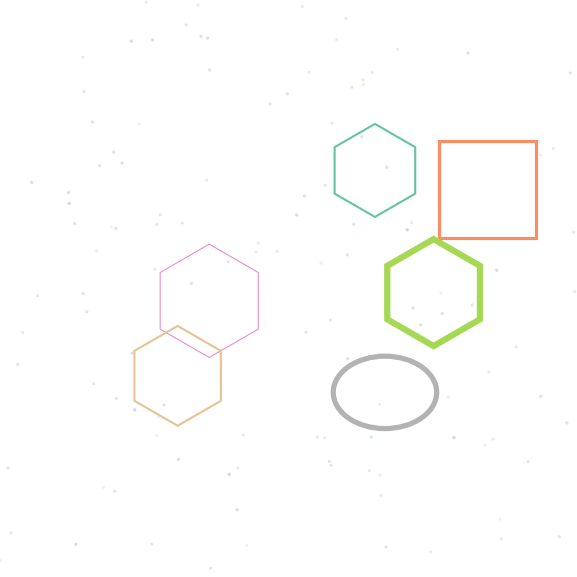[{"shape": "hexagon", "thickness": 1, "radius": 0.4, "center": [0.649, 0.704]}, {"shape": "square", "thickness": 1.5, "radius": 0.42, "center": [0.845, 0.672]}, {"shape": "hexagon", "thickness": 0.5, "radius": 0.49, "center": [0.362, 0.478]}, {"shape": "hexagon", "thickness": 3, "radius": 0.46, "center": [0.751, 0.493]}, {"shape": "hexagon", "thickness": 1, "radius": 0.43, "center": [0.308, 0.348]}, {"shape": "oval", "thickness": 2.5, "radius": 0.45, "center": [0.667, 0.32]}]